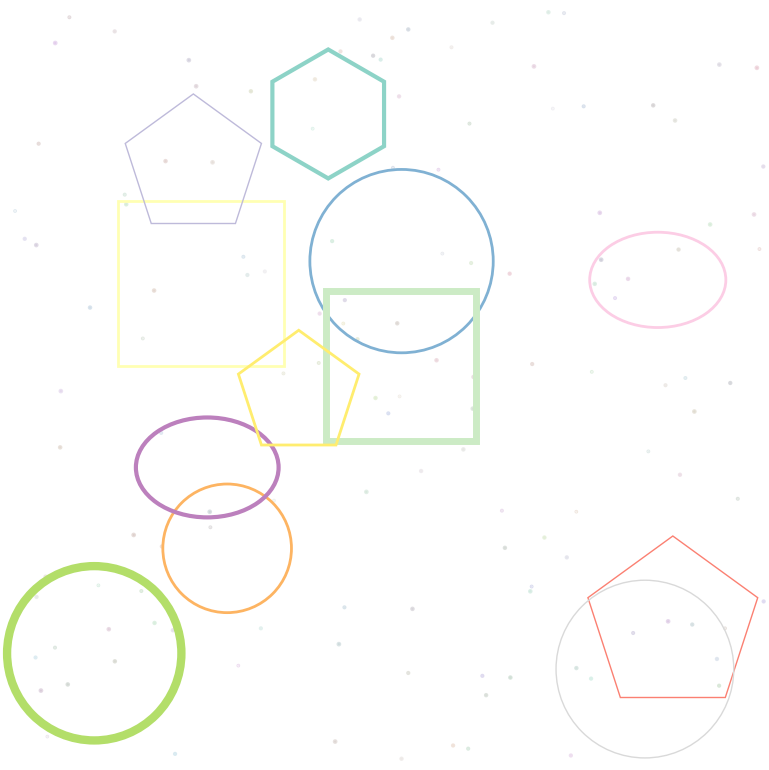[{"shape": "hexagon", "thickness": 1.5, "radius": 0.42, "center": [0.426, 0.852]}, {"shape": "square", "thickness": 1, "radius": 0.54, "center": [0.261, 0.632]}, {"shape": "pentagon", "thickness": 0.5, "radius": 0.46, "center": [0.251, 0.785]}, {"shape": "pentagon", "thickness": 0.5, "radius": 0.58, "center": [0.874, 0.188]}, {"shape": "circle", "thickness": 1, "radius": 0.6, "center": [0.521, 0.661]}, {"shape": "circle", "thickness": 1, "radius": 0.42, "center": [0.295, 0.288]}, {"shape": "circle", "thickness": 3, "radius": 0.57, "center": [0.122, 0.152]}, {"shape": "oval", "thickness": 1, "radius": 0.44, "center": [0.854, 0.637]}, {"shape": "circle", "thickness": 0.5, "radius": 0.58, "center": [0.838, 0.131]}, {"shape": "oval", "thickness": 1.5, "radius": 0.46, "center": [0.269, 0.393]}, {"shape": "square", "thickness": 2.5, "radius": 0.49, "center": [0.521, 0.525]}, {"shape": "pentagon", "thickness": 1, "radius": 0.41, "center": [0.388, 0.489]}]